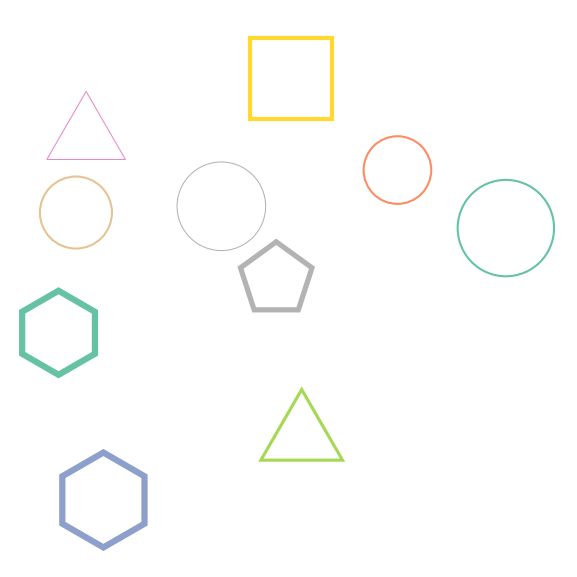[{"shape": "hexagon", "thickness": 3, "radius": 0.36, "center": [0.101, 0.423]}, {"shape": "circle", "thickness": 1, "radius": 0.42, "center": [0.876, 0.604]}, {"shape": "circle", "thickness": 1, "radius": 0.29, "center": [0.688, 0.705]}, {"shape": "hexagon", "thickness": 3, "radius": 0.41, "center": [0.179, 0.133]}, {"shape": "triangle", "thickness": 0.5, "radius": 0.39, "center": [0.149, 0.762]}, {"shape": "triangle", "thickness": 1.5, "radius": 0.41, "center": [0.522, 0.243]}, {"shape": "square", "thickness": 2, "radius": 0.35, "center": [0.503, 0.863]}, {"shape": "circle", "thickness": 1, "radius": 0.31, "center": [0.131, 0.631]}, {"shape": "pentagon", "thickness": 2.5, "radius": 0.33, "center": [0.478, 0.515]}, {"shape": "circle", "thickness": 0.5, "radius": 0.38, "center": [0.383, 0.642]}]